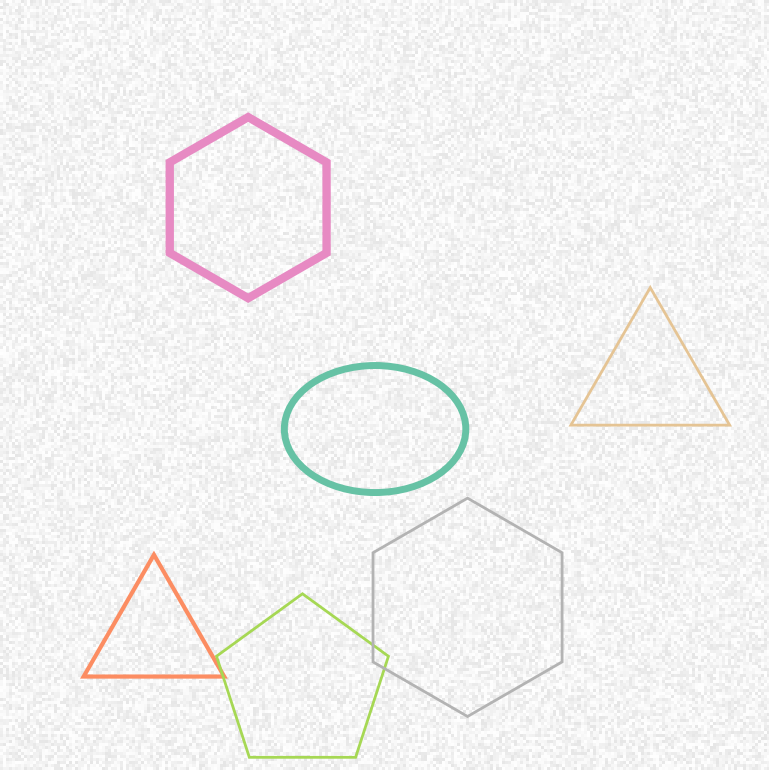[{"shape": "oval", "thickness": 2.5, "radius": 0.59, "center": [0.487, 0.443]}, {"shape": "triangle", "thickness": 1.5, "radius": 0.53, "center": [0.2, 0.174]}, {"shape": "hexagon", "thickness": 3, "radius": 0.59, "center": [0.322, 0.73]}, {"shape": "pentagon", "thickness": 1, "radius": 0.59, "center": [0.393, 0.111]}, {"shape": "triangle", "thickness": 1, "radius": 0.6, "center": [0.844, 0.507]}, {"shape": "hexagon", "thickness": 1, "radius": 0.71, "center": [0.607, 0.211]}]